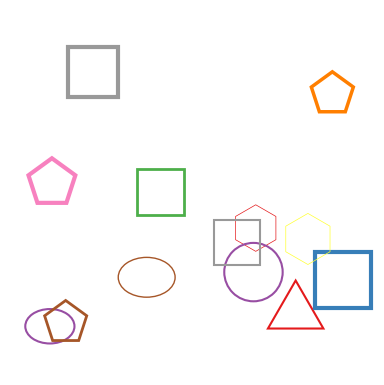[{"shape": "hexagon", "thickness": 0.5, "radius": 0.3, "center": [0.664, 0.408]}, {"shape": "triangle", "thickness": 1.5, "radius": 0.42, "center": [0.768, 0.188]}, {"shape": "square", "thickness": 3, "radius": 0.37, "center": [0.891, 0.273]}, {"shape": "square", "thickness": 2, "radius": 0.3, "center": [0.417, 0.501]}, {"shape": "oval", "thickness": 1.5, "radius": 0.32, "center": [0.13, 0.153]}, {"shape": "circle", "thickness": 1.5, "radius": 0.38, "center": [0.658, 0.293]}, {"shape": "pentagon", "thickness": 2.5, "radius": 0.29, "center": [0.863, 0.756]}, {"shape": "hexagon", "thickness": 0.5, "radius": 0.33, "center": [0.8, 0.379]}, {"shape": "pentagon", "thickness": 2, "radius": 0.29, "center": [0.171, 0.162]}, {"shape": "oval", "thickness": 1, "radius": 0.37, "center": [0.381, 0.28]}, {"shape": "pentagon", "thickness": 3, "radius": 0.32, "center": [0.135, 0.525]}, {"shape": "square", "thickness": 1.5, "radius": 0.3, "center": [0.615, 0.37]}, {"shape": "square", "thickness": 3, "radius": 0.33, "center": [0.241, 0.813]}]